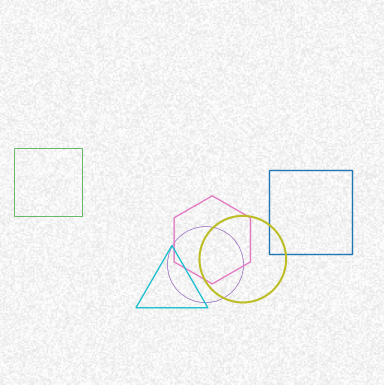[{"shape": "square", "thickness": 1, "radius": 0.54, "center": [0.806, 0.449]}, {"shape": "square", "thickness": 0.5, "radius": 0.45, "center": [0.125, 0.528]}, {"shape": "circle", "thickness": 0.5, "radius": 0.49, "center": [0.534, 0.313]}, {"shape": "hexagon", "thickness": 1, "radius": 0.57, "center": [0.551, 0.377]}, {"shape": "circle", "thickness": 1.5, "radius": 0.56, "center": [0.631, 0.327]}, {"shape": "triangle", "thickness": 1, "radius": 0.54, "center": [0.447, 0.255]}]